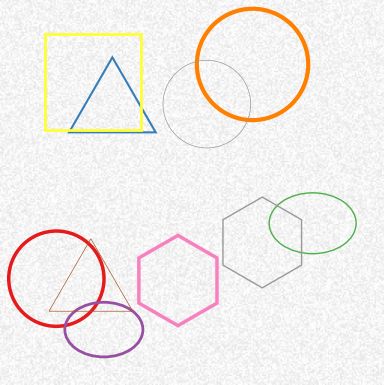[{"shape": "circle", "thickness": 2.5, "radius": 0.62, "center": [0.146, 0.276]}, {"shape": "triangle", "thickness": 1.5, "radius": 0.65, "center": [0.292, 0.721]}, {"shape": "oval", "thickness": 1, "radius": 0.56, "center": [0.812, 0.42]}, {"shape": "oval", "thickness": 2, "radius": 0.51, "center": [0.27, 0.144]}, {"shape": "circle", "thickness": 3, "radius": 0.72, "center": [0.656, 0.833]}, {"shape": "square", "thickness": 2, "radius": 0.62, "center": [0.242, 0.788]}, {"shape": "triangle", "thickness": 0.5, "radius": 0.63, "center": [0.236, 0.254]}, {"shape": "hexagon", "thickness": 2.5, "radius": 0.59, "center": [0.462, 0.271]}, {"shape": "circle", "thickness": 0.5, "radius": 0.57, "center": [0.537, 0.73]}, {"shape": "hexagon", "thickness": 1, "radius": 0.59, "center": [0.681, 0.37]}]